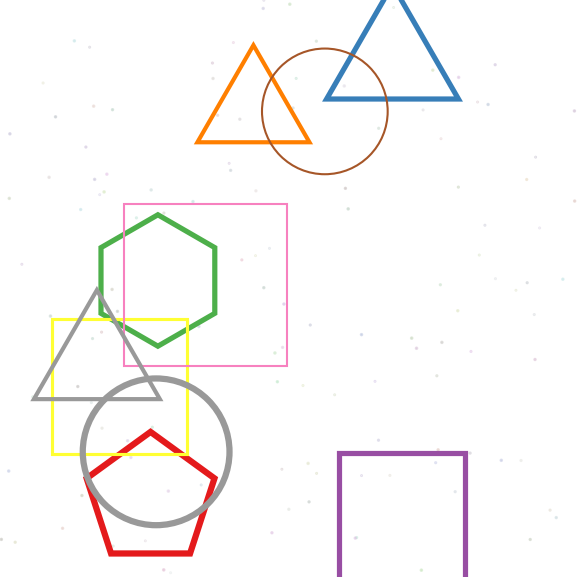[{"shape": "pentagon", "thickness": 3, "radius": 0.58, "center": [0.261, 0.135]}, {"shape": "triangle", "thickness": 2.5, "radius": 0.66, "center": [0.68, 0.894]}, {"shape": "hexagon", "thickness": 2.5, "radius": 0.57, "center": [0.273, 0.513]}, {"shape": "square", "thickness": 2.5, "radius": 0.54, "center": [0.696, 0.106]}, {"shape": "triangle", "thickness": 2, "radius": 0.56, "center": [0.439, 0.809]}, {"shape": "square", "thickness": 1.5, "radius": 0.58, "center": [0.207, 0.329]}, {"shape": "circle", "thickness": 1, "radius": 0.54, "center": [0.562, 0.806]}, {"shape": "square", "thickness": 1, "radius": 0.7, "center": [0.356, 0.505]}, {"shape": "triangle", "thickness": 2, "radius": 0.63, "center": [0.168, 0.371]}, {"shape": "circle", "thickness": 3, "radius": 0.64, "center": [0.27, 0.217]}]